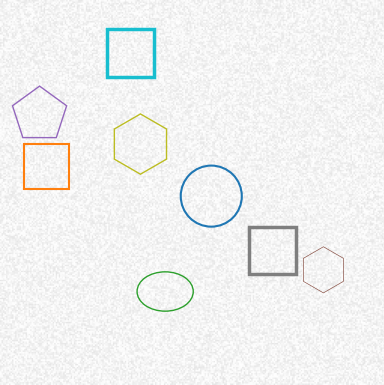[{"shape": "circle", "thickness": 1.5, "radius": 0.4, "center": [0.549, 0.491]}, {"shape": "square", "thickness": 1.5, "radius": 0.29, "center": [0.121, 0.567]}, {"shape": "oval", "thickness": 1, "radius": 0.36, "center": [0.429, 0.243]}, {"shape": "pentagon", "thickness": 1, "radius": 0.37, "center": [0.103, 0.702]}, {"shape": "hexagon", "thickness": 0.5, "radius": 0.3, "center": [0.84, 0.299]}, {"shape": "square", "thickness": 2.5, "radius": 0.3, "center": [0.707, 0.35]}, {"shape": "hexagon", "thickness": 1, "radius": 0.39, "center": [0.365, 0.626]}, {"shape": "square", "thickness": 2.5, "radius": 0.31, "center": [0.339, 0.863]}]